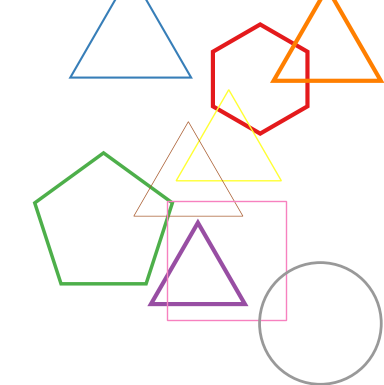[{"shape": "hexagon", "thickness": 3, "radius": 0.71, "center": [0.676, 0.795]}, {"shape": "triangle", "thickness": 1.5, "radius": 0.91, "center": [0.34, 0.889]}, {"shape": "pentagon", "thickness": 2.5, "radius": 0.94, "center": [0.269, 0.415]}, {"shape": "triangle", "thickness": 3, "radius": 0.7, "center": [0.514, 0.281]}, {"shape": "triangle", "thickness": 3, "radius": 0.8, "center": [0.85, 0.871]}, {"shape": "triangle", "thickness": 1, "radius": 0.79, "center": [0.594, 0.609]}, {"shape": "triangle", "thickness": 0.5, "radius": 0.82, "center": [0.489, 0.52]}, {"shape": "square", "thickness": 1, "radius": 0.77, "center": [0.588, 0.323]}, {"shape": "circle", "thickness": 2, "radius": 0.79, "center": [0.832, 0.16]}]